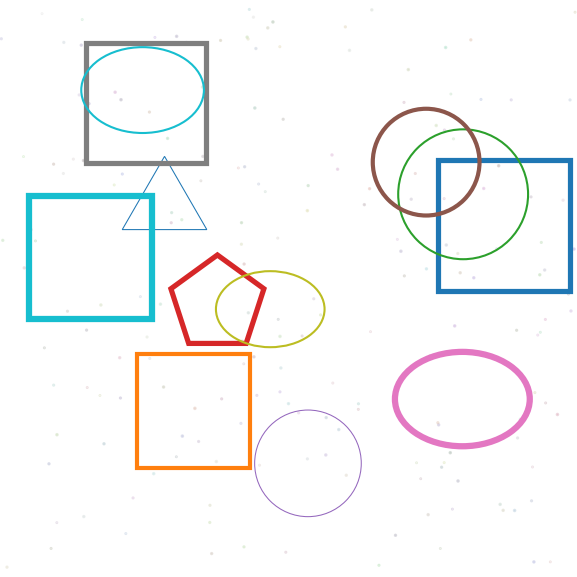[{"shape": "triangle", "thickness": 0.5, "radius": 0.42, "center": [0.285, 0.644]}, {"shape": "square", "thickness": 2.5, "radius": 0.57, "center": [0.872, 0.609]}, {"shape": "square", "thickness": 2, "radius": 0.49, "center": [0.335, 0.288]}, {"shape": "circle", "thickness": 1, "radius": 0.56, "center": [0.802, 0.663]}, {"shape": "pentagon", "thickness": 2.5, "radius": 0.42, "center": [0.376, 0.473]}, {"shape": "circle", "thickness": 0.5, "radius": 0.46, "center": [0.533, 0.197]}, {"shape": "circle", "thickness": 2, "radius": 0.46, "center": [0.738, 0.718]}, {"shape": "oval", "thickness": 3, "radius": 0.58, "center": [0.801, 0.308]}, {"shape": "square", "thickness": 2.5, "radius": 0.52, "center": [0.252, 0.821]}, {"shape": "oval", "thickness": 1, "radius": 0.47, "center": [0.468, 0.464]}, {"shape": "oval", "thickness": 1, "radius": 0.53, "center": [0.247, 0.843]}, {"shape": "square", "thickness": 3, "radius": 0.53, "center": [0.157, 0.553]}]